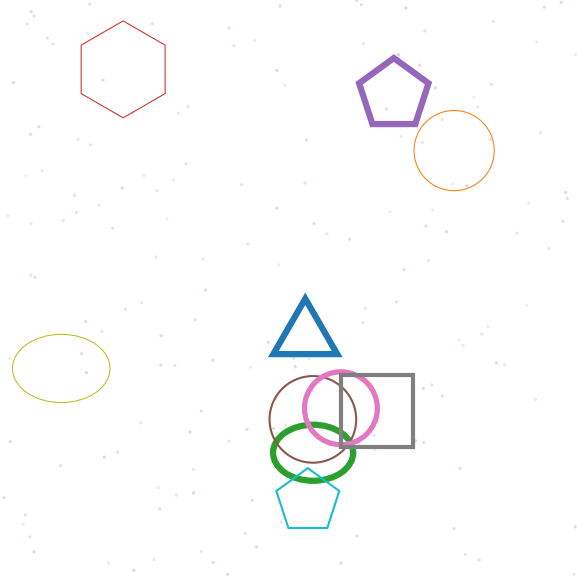[{"shape": "triangle", "thickness": 3, "radius": 0.32, "center": [0.529, 0.418]}, {"shape": "circle", "thickness": 0.5, "radius": 0.35, "center": [0.786, 0.738]}, {"shape": "oval", "thickness": 3, "radius": 0.35, "center": [0.542, 0.215]}, {"shape": "hexagon", "thickness": 0.5, "radius": 0.42, "center": [0.213, 0.879]}, {"shape": "pentagon", "thickness": 3, "radius": 0.32, "center": [0.682, 0.835]}, {"shape": "circle", "thickness": 1, "radius": 0.38, "center": [0.542, 0.273]}, {"shape": "circle", "thickness": 2.5, "radius": 0.32, "center": [0.59, 0.292]}, {"shape": "square", "thickness": 2, "radius": 0.31, "center": [0.653, 0.287]}, {"shape": "oval", "thickness": 0.5, "radius": 0.42, "center": [0.106, 0.361]}, {"shape": "pentagon", "thickness": 1, "radius": 0.29, "center": [0.533, 0.131]}]